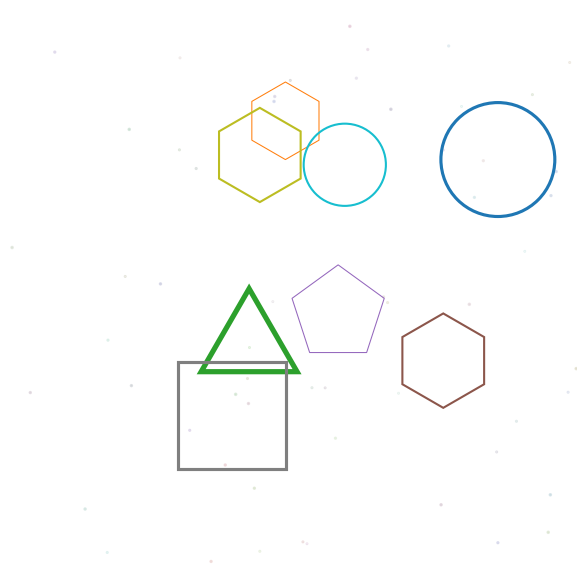[{"shape": "circle", "thickness": 1.5, "radius": 0.49, "center": [0.862, 0.723]}, {"shape": "hexagon", "thickness": 0.5, "radius": 0.34, "center": [0.494, 0.79]}, {"shape": "triangle", "thickness": 2.5, "radius": 0.48, "center": [0.431, 0.403]}, {"shape": "pentagon", "thickness": 0.5, "radius": 0.42, "center": [0.586, 0.457]}, {"shape": "hexagon", "thickness": 1, "radius": 0.41, "center": [0.768, 0.375]}, {"shape": "square", "thickness": 1.5, "radius": 0.47, "center": [0.402, 0.28]}, {"shape": "hexagon", "thickness": 1, "radius": 0.41, "center": [0.45, 0.731]}, {"shape": "circle", "thickness": 1, "radius": 0.36, "center": [0.597, 0.714]}]